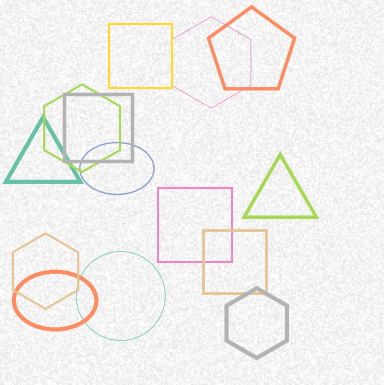[{"shape": "triangle", "thickness": 3, "radius": 0.56, "center": [0.112, 0.584]}, {"shape": "circle", "thickness": 0.5, "radius": 0.58, "center": [0.314, 0.231]}, {"shape": "pentagon", "thickness": 2.5, "radius": 0.59, "center": [0.653, 0.864]}, {"shape": "oval", "thickness": 3, "radius": 0.54, "center": [0.143, 0.219]}, {"shape": "oval", "thickness": 1, "radius": 0.48, "center": [0.304, 0.562]}, {"shape": "square", "thickness": 1.5, "radius": 0.48, "center": [0.506, 0.415]}, {"shape": "hexagon", "thickness": 0.5, "radius": 0.59, "center": [0.549, 0.838]}, {"shape": "hexagon", "thickness": 1.5, "radius": 0.57, "center": [0.213, 0.667]}, {"shape": "triangle", "thickness": 2.5, "radius": 0.54, "center": [0.728, 0.49]}, {"shape": "square", "thickness": 1.5, "radius": 0.41, "center": [0.365, 0.854]}, {"shape": "hexagon", "thickness": 1.5, "radius": 0.49, "center": [0.118, 0.296]}, {"shape": "square", "thickness": 2, "radius": 0.41, "center": [0.609, 0.321]}, {"shape": "square", "thickness": 2.5, "radius": 0.44, "center": [0.255, 0.669]}, {"shape": "hexagon", "thickness": 3, "radius": 0.45, "center": [0.667, 0.161]}]